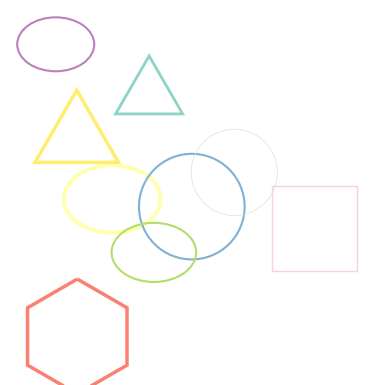[{"shape": "triangle", "thickness": 2, "radius": 0.5, "center": [0.387, 0.754]}, {"shape": "oval", "thickness": 3, "radius": 0.63, "center": [0.291, 0.483]}, {"shape": "hexagon", "thickness": 2.5, "radius": 0.75, "center": [0.201, 0.126]}, {"shape": "circle", "thickness": 1.5, "radius": 0.69, "center": [0.498, 0.463]}, {"shape": "oval", "thickness": 1.5, "radius": 0.55, "center": [0.4, 0.344]}, {"shape": "square", "thickness": 1, "radius": 0.55, "center": [0.816, 0.407]}, {"shape": "oval", "thickness": 1.5, "radius": 0.5, "center": [0.145, 0.885]}, {"shape": "circle", "thickness": 0.5, "radius": 0.56, "center": [0.609, 0.552]}, {"shape": "triangle", "thickness": 2.5, "radius": 0.63, "center": [0.199, 0.641]}]